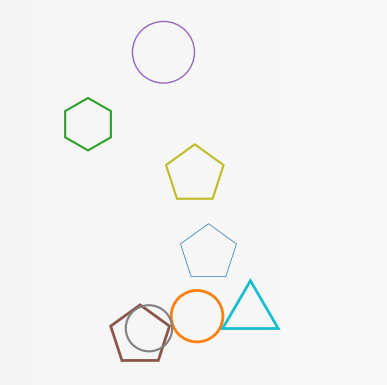[{"shape": "pentagon", "thickness": 0.5, "radius": 0.38, "center": [0.538, 0.343]}, {"shape": "circle", "thickness": 2, "radius": 0.33, "center": [0.508, 0.179]}, {"shape": "hexagon", "thickness": 1.5, "radius": 0.34, "center": [0.227, 0.677]}, {"shape": "circle", "thickness": 1, "radius": 0.4, "center": [0.422, 0.864]}, {"shape": "pentagon", "thickness": 2, "radius": 0.4, "center": [0.362, 0.128]}, {"shape": "circle", "thickness": 1.5, "radius": 0.3, "center": [0.384, 0.147]}, {"shape": "pentagon", "thickness": 1.5, "radius": 0.39, "center": [0.503, 0.547]}, {"shape": "triangle", "thickness": 2, "radius": 0.41, "center": [0.646, 0.188]}]